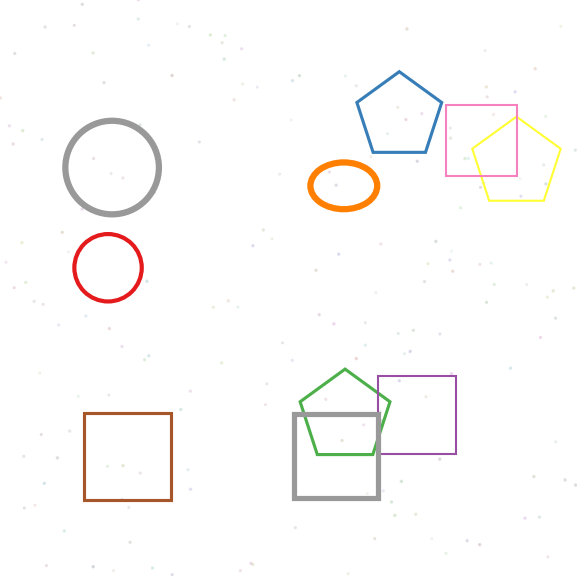[{"shape": "circle", "thickness": 2, "radius": 0.29, "center": [0.187, 0.535]}, {"shape": "pentagon", "thickness": 1.5, "radius": 0.39, "center": [0.691, 0.798]}, {"shape": "pentagon", "thickness": 1.5, "radius": 0.41, "center": [0.598, 0.278]}, {"shape": "square", "thickness": 1, "radius": 0.34, "center": [0.722, 0.28]}, {"shape": "oval", "thickness": 3, "radius": 0.29, "center": [0.595, 0.677]}, {"shape": "pentagon", "thickness": 1, "radius": 0.4, "center": [0.894, 0.717]}, {"shape": "square", "thickness": 1.5, "radius": 0.38, "center": [0.221, 0.209]}, {"shape": "square", "thickness": 1, "radius": 0.31, "center": [0.834, 0.756]}, {"shape": "circle", "thickness": 3, "radius": 0.41, "center": [0.194, 0.709]}, {"shape": "square", "thickness": 2.5, "radius": 0.37, "center": [0.582, 0.209]}]